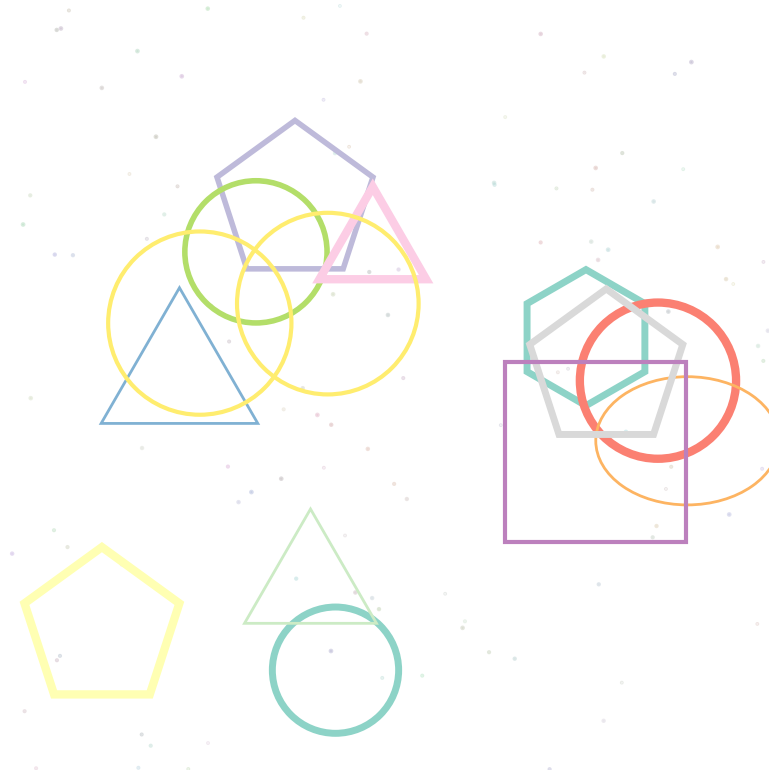[{"shape": "hexagon", "thickness": 2.5, "radius": 0.44, "center": [0.761, 0.561]}, {"shape": "circle", "thickness": 2.5, "radius": 0.41, "center": [0.436, 0.13]}, {"shape": "pentagon", "thickness": 3, "radius": 0.53, "center": [0.132, 0.184]}, {"shape": "pentagon", "thickness": 2, "radius": 0.53, "center": [0.383, 0.737]}, {"shape": "circle", "thickness": 3, "radius": 0.51, "center": [0.855, 0.506]}, {"shape": "triangle", "thickness": 1, "radius": 0.59, "center": [0.233, 0.509]}, {"shape": "oval", "thickness": 1, "radius": 0.59, "center": [0.893, 0.428]}, {"shape": "circle", "thickness": 2, "radius": 0.46, "center": [0.332, 0.673]}, {"shape": "triangle", "thickness": 3, "radius": 0.4, "center": [0.484, 0.677]}, {"shape": "pentagon", "thickness": 2.5, "radius": 0.52, "center": [0.787, 0.52]}, {"shape": "square", "thickness": 1.5, "radius": 0.59, "center": [0.774, 0.413]}, {"shape": "triangle", "thickness": 1, "radius": 0.49, "center": [0.403, 0.24]}, {"shape": "circle", "thickness": 1.5, "radius": 0.59, "center": [0.426, 0.606]}, {"shape": "circle", "thickness": 1.5, "radius": 0.6, "center": [0.259, 0.58]}]